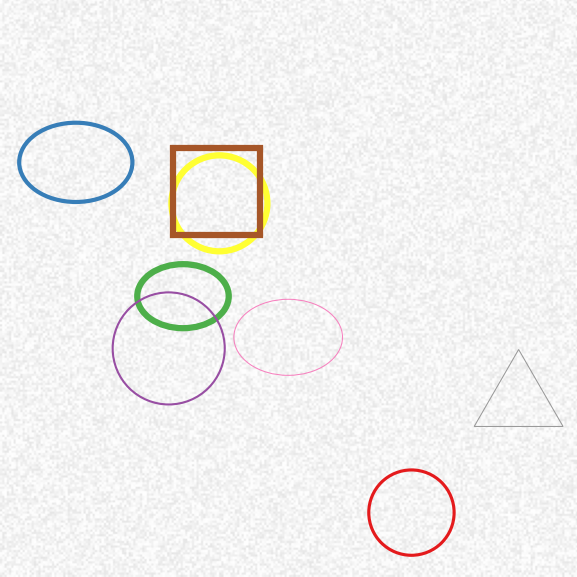[{"shape": "circle", "thickness": 1.5, "radius": 0.37, "center": [0.712, 0.111]}, {"shape": "oval", "thickness": 2, "radius": 0.49, "center": [0.131, 0.718]}, {"shape": "oval", "thickness": 3, "radius": 0.4, "center": [0.317, 0.486]}, {"shape": "circle", "thickness": 1, "radius": 0.49, "center": [0.292, 0.396]}, {"shape": "circle", "thickness": 3, "radius": 0.42, "center": [0.38, 0.647]}, {"shape": "square", "thickness": 3, "radius": 0.38, "center": [0.375, 0.667]}, {"shape": "oval", "thickness": 0.5, "radius": 0.47, "center": [0.499, 0.415]}, {"shape": "triangle", "thickness": 0.5, "radius": 0.44, "center": [0.898, 0.305]}]